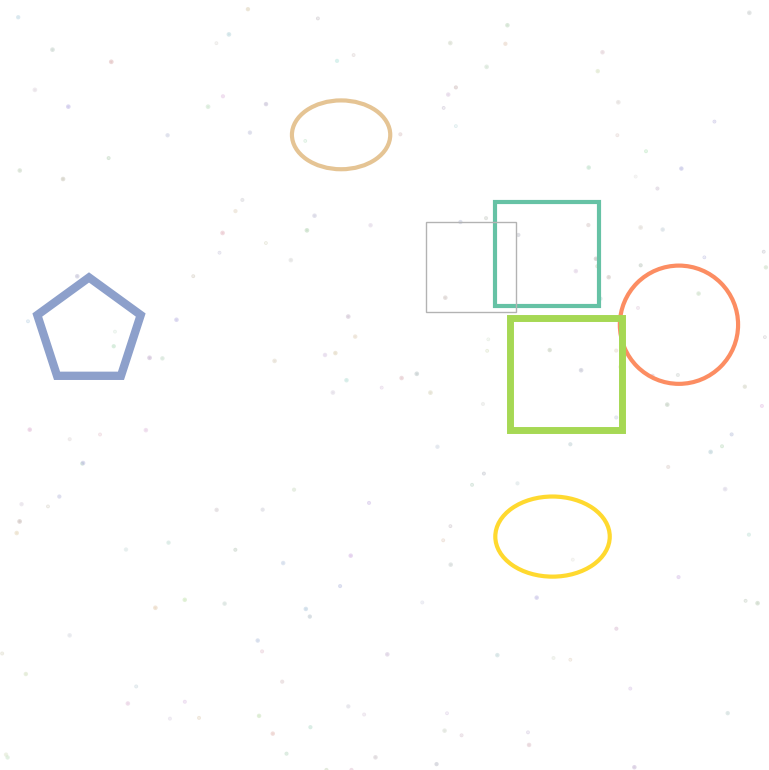[{"shape": "square", "thickness": 1.5, "radius": 0.34, "center": [0.71, 0.67]}, {"shape": "circle", "thickness": 1.5, "radius": 0.38, "center": [0.882, 0.578]}, {"shape": "pentagon", "thickness": 3, "radius": 0.35, "center": [0.116, 0.569]}, {"shape": "square", "thickness": 2.5, "radius": 0.37, "center": [0.735, 0.514]}, {"shape": "oval", "thickness": 1.5, "radius": 0.37, "center": [0.718, 0.303]}, {"shape": "oval", "thickness": 1.5, "radius": 0.32, "center": [0.443, 0.825]}, {"shape": "square", "thickness": 0.5, "radius": 0.29, "center": [0.611, 0.654]}]